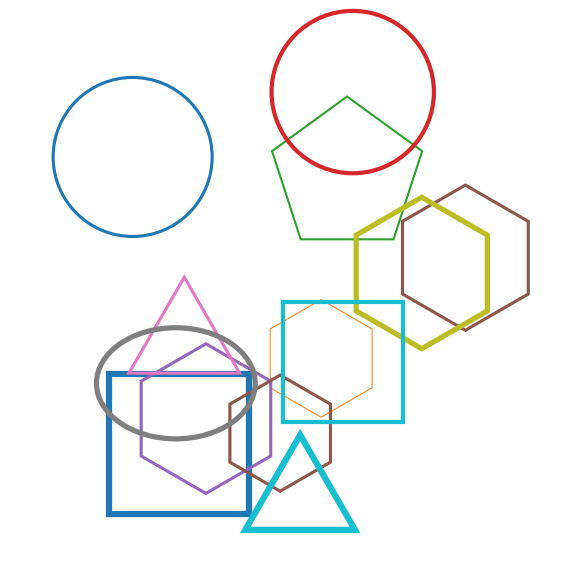[{"shape": "square", "thickness": 3, "radius": 0.61, "center": [0.31, 0.23]}, {"shape": "circle", "thickness": 1.5, "radius": 0.69, "center": [0.23, 0.727]}, {"shape": "hexagon", "thickness": 0.5, "radius": 0.51, "center": [0.556, 0.379]}, {"shape": "pentagon", "thickness": 1, "radius": 0.68, "center": [0.601, 0.695]}, {"shape": "circle", "thickness": 2, "radius": 0.7, "center": [0.611, 0.84]}, {"shape": "hexagon", "thickness": 1.5, "radius": 0.65, "center": [0.357, 0.274]}, {"shape": "hexagon", "thickness": 1.5, "radius": 0.5, "center": [0.485, 0.249]}, {"shape": "hexagon", "thickness": 1.5, "radius": 0.63, "center": [0.806, 0.553]}, {"shape": "triangle", "thickness": 1.5, "radius": 0.55, "center": [0.319, 0.408]}, {"shape": "oval", "thickness": 2.5, "radius": 0.69, "center": [0.304, 0.335]}, {"shape": "hexagon", "thickness": 2.5, "radius": 0.66, "center": [0.73, 0.526]}, {"shape": "square", "thickness": 2, "radius": 0.52, "center": [0.593, 0.372]}, {"shape": "triangle", "thickness": 3, "radius": 0.55, "center": [0.52, 0.137]}]